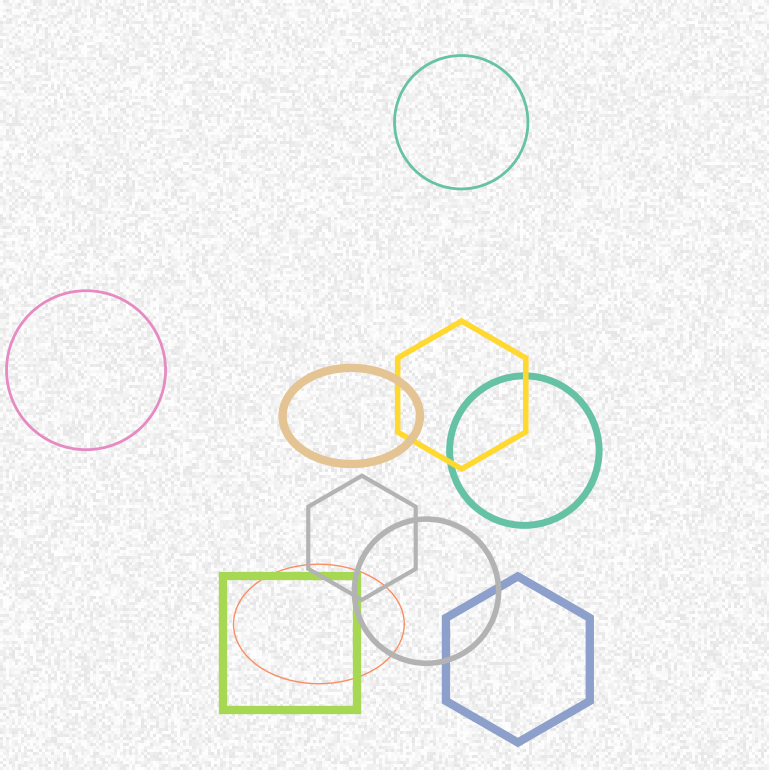[{"shape": "circle", "thickness": 1, "radius": 0.43, "center": [0.599, 0.841]}, {"shape": "circle", "thickness": 2.5, "radius": 0.49, "center": [0.681, 0.415]}, {"shape": "oval", "thickness": 0.5, "radius": 0.55, "center": [0.414, 0.19]}, {"shape": "hexagon", "thickness": 3, "radius": 0.54, "center": [0.673, 0.144]}, {"shape": "circle", "thickness": 1, "radius": 0.52, "center": [0.112, 0.519]}, {"shape": "square", "thickness": 3, "radius": 0.44, "center": [0.376, 0.165]}, {"shape": "hexagon", "thickness": 2, "radius": 0.48, "center": [0.6, 0.487]}, {"shape": "oval", "thickness": 3, "radius": 0.45, "center": [0.456, 0.46]}, {"shape": "circle", "thickness": 2, "radius": 0.47, "center": [0.554, 0.232]}, {"shape": "hexagon", "thickness": 1.5, "radius": 0.4, "center": [0.47, 0.302]}]